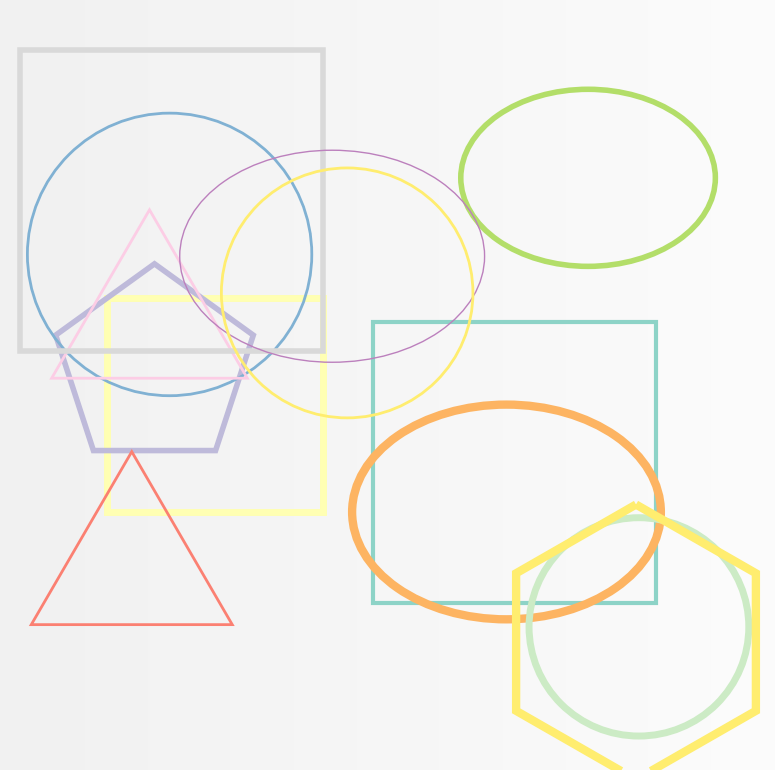[{"shape": "square", "thickness": 1.5, "radius": 0.91, "center": [0.664, 0.4]}, {"shape": "square", "thickness": 2.5, "radius": 0.7, "center": [0.277, 0.474]}, {"shape": "pentagon", "thickness": 2, "radius": 0.67, "center": [0.199, 0.523]}, {"shape": "triangle", "thickness": 1, "radius": 0.75, "center": [0.17, 0.264]}, {"shape": "circle", "thickness": 1, "radius": 0.92, "center": [0.219, 0.67]}, {"shape": "oval", "thickness": 3, "radius": 1.0, "center": [0.654, 0.335]}, {"shape": "oval", "thickness": 2, "radius": 0.82, "center": [0.759, 0.769]}, {"shape": "triangle", "thickness": 1, "radius": 0.73, "center": [0.193, 0.582]}, {"shape": "square", "thickness": 2, "radius": 0.98, "center": [0.221, 0.74]}, {"shape": "oval", "thickness": 0.5, "radius": 0.98, "center": [0.429, 0.667]}, {"shape": "circle", "thickness": 2.5, "radius": 0.71, "center": [0.824, 0.186]}, {"shape": "hexagon", "thickness": 3, "radius": 0.89, "center": [0.821, 0.166]}, {"shape": "circle", "thickness": 1, "radius": 0.81, "center": [0.448, 0.62]}]